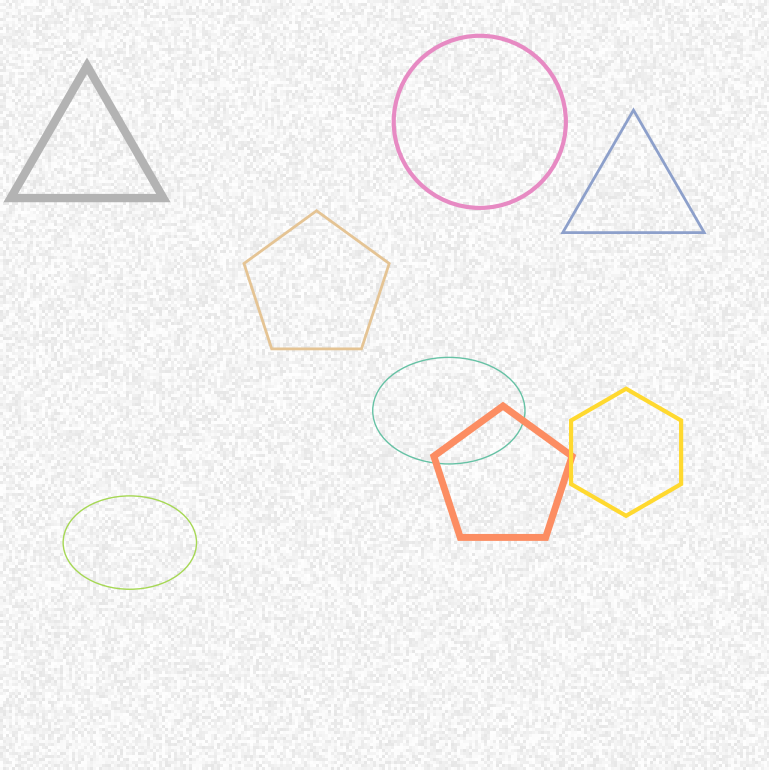[{"shape": "oval", "thickness": 0.5, "radius": 0.49, "center": [0.583, 0.467]}, {"shape": "pentagon", "thickness": 2.5, "radius": 0.47, "center": [0.653, 0.378]}, {"shape": "triangle", "thickness": 1, "radius": 0.53, "center": [0.823, 0.751]}, {"shape": "circle", "thickness": 1.5, "radius": 0.56, "center": [0.623, 0.842]}, {"shape": "oval", "thickness": 0.5, "radius": 0.43, "center": [0.169, 0.295]}, {"shape": "hexagon", "thickness": 1.5, "radius": 0.41, "center": [0.813, 0.413]}, {"shape": "pentagon", "thickness": 1, "radius": 0.5, "center": [0.411, 0.627]}, {"shape": "triangle", "thickness": 3, "radius": 0.57, "center": [0.113, 0.8]}]